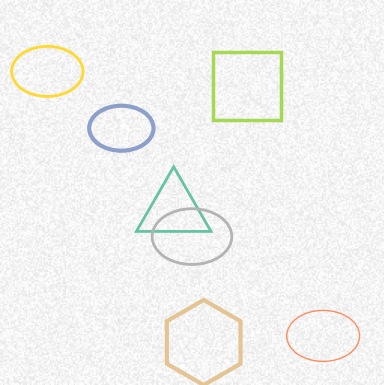[{"shape": "triangle", "thickness": 2, "radius": 0.56, "center": [0.451, 0.455]}, {"shape": "oval", "thickness": 1, "radius": 0.47, "center": [0.839, 0.128]}, {"shape": "oval", "thickness": 3, "radius": 0.42, "center": [0.315, 0.667]}, {"shape": "square", "thickness": 2.5, "radius": 0.44, "center": [0.642, 0.777]}, {"shape": "oval", "thickness": 2, "radius": 0.46, "center": [0.123, 0.815]}, {"shape": "hexagon", "thickness": 3, "radius": 0.55, "center": [0.529, 0.11]}, {"shape": "oval", "thickness": 2, "radius": 0.52, "center": [0.499, 0.385]}]